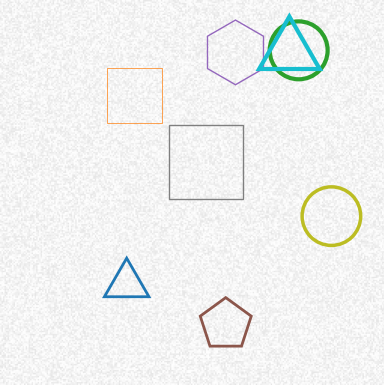[{"shape": "triangle", "thickness": 2, "radius": 0.33, "center": [0.329, 0.263]}, {"shape": "square", "thickness": 0.5, "radius": 0.36, "center": [0.349, 0.752]}, {"shape": "circle", "thickness": 3, "radius": 0.38, "center": [0.776, 0.869]}, {"shape": "hexagon", "thickness": 1, "radius": 0.42, "center": [0.612, 0.864]}, {"shape": "pentagon", "thickness": 2, "radius": 0.35, "center": [0.586, 0.157]}, {"shape": "square", "thickness": 1, "radius": 0.48, "center": [0.534, 0.579]}, {"shape": "circle", "thickness": 2.5, "radius": 0.38, "center": [0.861, 0.439]}, {"shape": "triangle", "thickness": 3, "radius": 0.45, "center": [0.752, 0.866]}]